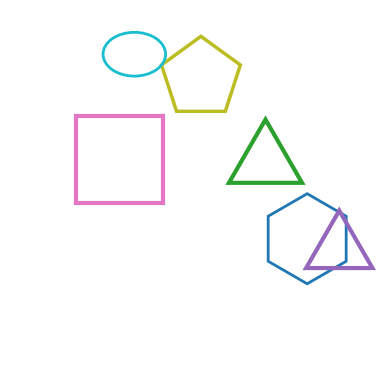[{"shape": "hexagon", "thickness": 2, "radius": 0.58, "center": [0.798, 0.38]}, {"shape": "triangle", "thickness": 3, "radius": 0.55, "center": [0.69, 0.58]}, {"shape": "triangle", "thickness": 3, "radius": 0.5, "center": [0.881, 0.354]}, {"shape": "square", "thickness": 3, "radius": 0.56, "center": [0.311, 0.586]}, {"shape": "pentagon", "thickness": 2.5, "radius": 0.54, "center": [0.522, 0.798]}, {"shape": "oval", "thickness": 2, "radius": 0.41, "center": [0.349, 0.859]}]